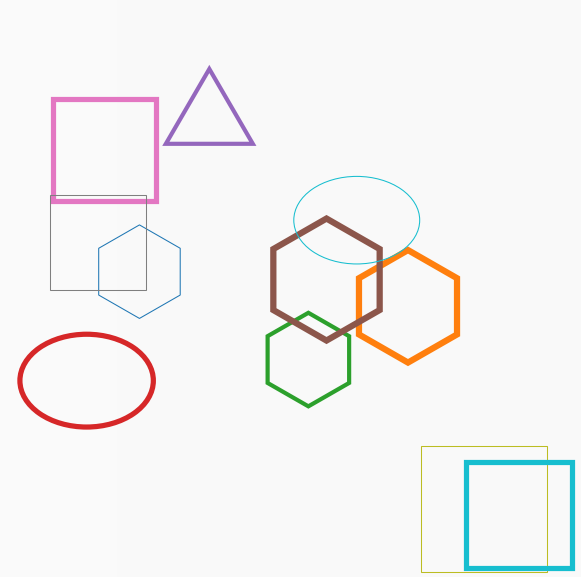[{"shape": "hexagon", "thickness": 0.5, "radius": 0.4, "center": [0.24, 0.529]}, {"shape": "hexagon", "thickness": 3, "radius": 0.49, "center": [0.702, 0.469]}, {"shape": "hexagon", "thickness": 2, "radius": 0.4, "center": [0.531, 0.377]}, {"shape": "oval", "thickness": 2.5, "radius": 0.57, "center": [0.149, 0.34]}, {"shape": "triangle", "thickness": 2, "radius": 0.43, "center": [0.36, 0.793]}, {"shape": "hexagon", "thickness": 3, "radius": 0.53, "center": [0.562, 0.515]}, {"shape": "square", "thickness": 2.5, "radius": 0.44, "center": [0.18, 0.74]}, {"shape": "square", "thickness": 0.5, "radius": 0.41, "center": [0.169, 0.579]}, {"shape": "square", "thickness": 0.5, "radius": 0.54, "center": [0.833, 0.118]}, {"shape": "square", "thickness": 2.5, "radius": 0.46, "center": [0.893, 0.108]}, {"shape": "oval", "thickness": 0.5, "radius": 0.54, "center": [0.614, 0.618]}]